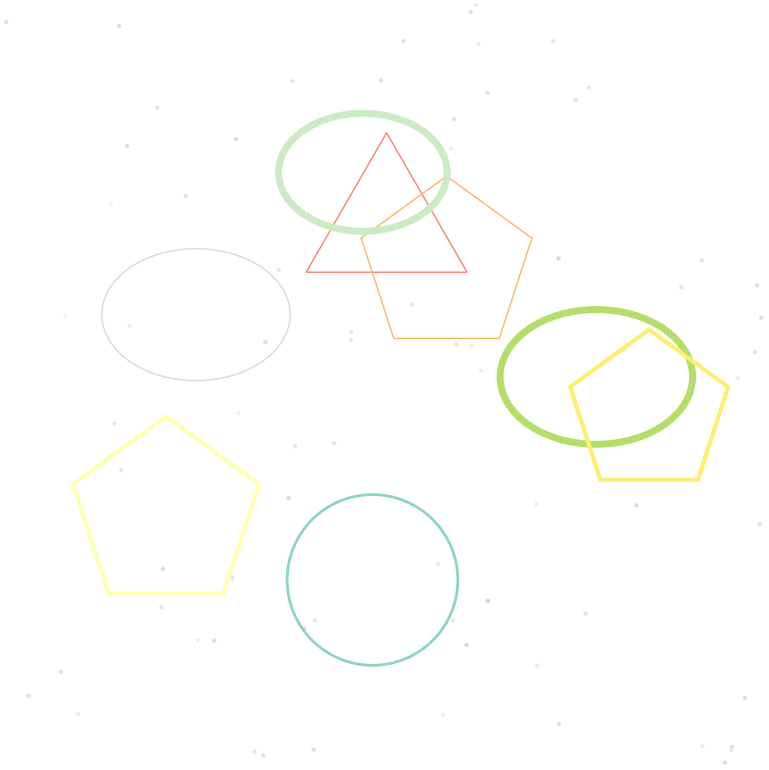[{"shape": "circle", "thickness": 1, "radius": 0.55, "center": [0.484, 0.247]}, {"shape": "pentagon", "thickness": 1.5, "radius": 0.64, "center": [0.216, 0.332]}, {"shape": "triangle", "thickness": 0.5, "radius": 0.6, "center": [0.502, 0.707]}, {"shape": "pentagon", "thickness": 0.5, "radius": 0.58, "center": [0.58, 0.655]}, {"shape": "oval", "thickness": 2.5, "radius": 0.63, "center": [0.774, 0.51]}, {"shape": "oval", "thickness": 0.5, "radius": 0.61, "center": [0.255, 0.591]}, {"shape": "oval", "thickness": 2.5, "radius": 0.55, "center": [0.471, 0.776]}, {"shape": "pentagon", "thickness": 1.5, "radius": 0.54, "center": [0.843, 0.464]}]